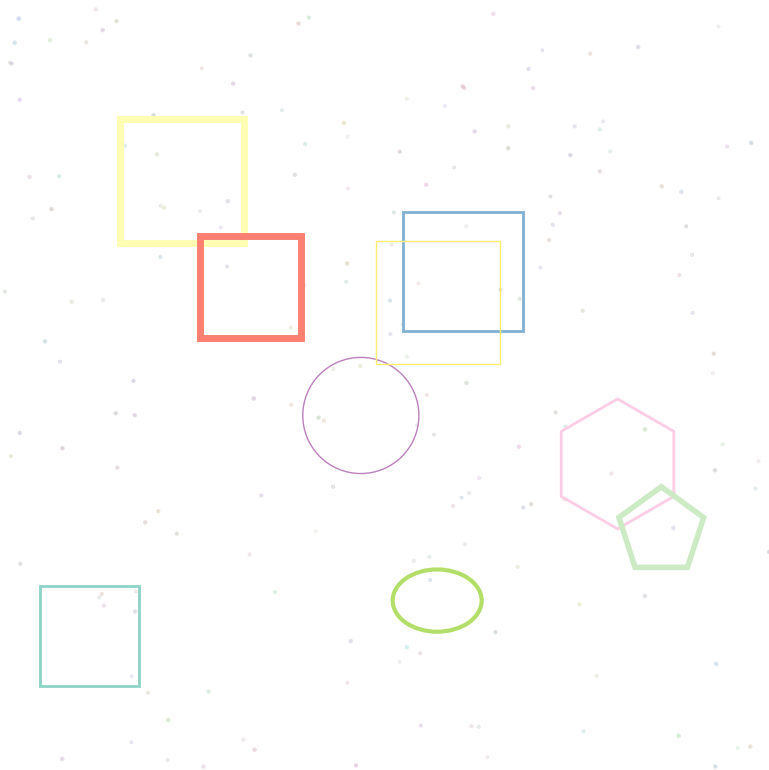[{"shape": "square", "thickness": 1, "radius": 0.32, "center": [0.116, 0.174]}, {"shape": "square", "thickness": 2.5, "radius": 0.4, "center": [0.236, 0.765]}, {"shape": "square", "thickness": 2.5, "radius": 0.33, "center": [0.325, 0.627]}, {"shape": "square", "thickness": 1, "radius": 0.39, "center": [0.601, 0.647]}, {"shape": "oval", "thickness": 1.5, "radius": 0.29, "center": [0.568, 0.22]}, {"shape": "hexagon", "thickness": 1, "radius": 0.42, "center": [0.802, 0.398]}, {"shape": "circle", "thickness": 0.5, "radius": 0.38, "center": [0.469, 0.46]}, {"shape": "pentagon", "thickness": 2, "radius": 0.29, "center": [0.859, 0.31]}, {"shape": "square", "thickness": 0.5, "radius": 0.4, "center": [0.569, 0.607]}]